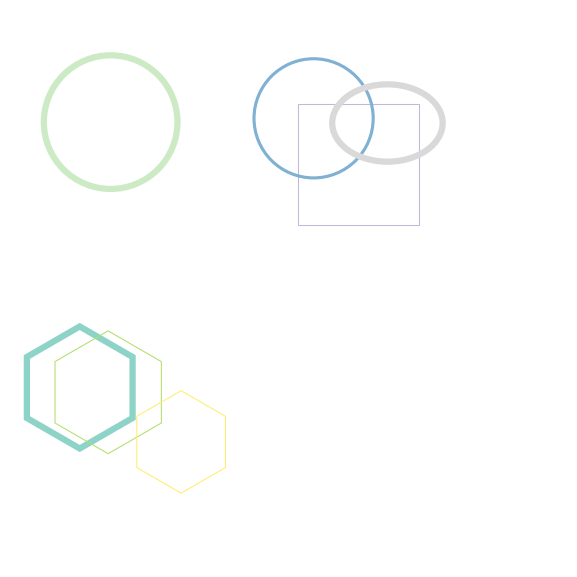[{"shape": "hexagon", "thickness": 3, "radius": 0.53, "center": [0.138, 0.328]}, {"shape": "square", "thickness": 0.5, "radius": 0.52, "center": [0.621, 0.714]}, {"shape": "circle", "thickness": 1.5, "radius": 0.52, "center": [0.543, 0.794]}, {"shape": "hexagon", "thickness": 0.5, "radius": 0.53, "center": [0.187, 0.32]}, {"shape": "oval", "thickness": 3, "radius": 0.48, "center": [0.671, 0.786]}, {"shape": "circle", "thickness": 3, "radius": 0.58, "center": [0.192, 0.788]}, {"shape": "hexagon", "thickness": 0.5, "radius": 0.44, "center": [0.314, 0.234]}]